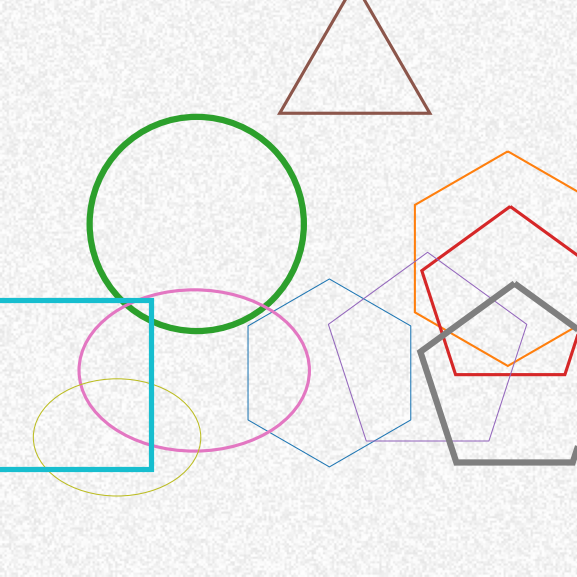[{"shape": "hexagon", "thickness": 0.5, "radius": 0.81, "center": [0.57, 0.353]}, {"shape": "hexagon", "thickness": 1, "radius": 0.93, "center": [0.879, 0.551]}, {"shape": "circle", "thickness": 3, "radius": 0.93, "center": [0.341, 0.611]}, {"shape": "pentagon", "thickness": 1.5, "radius": 0.81, "center": [0.884, 0.481]}, {"shape": "pentagon", "thickness": 0.5, "radius": 0.9, "center": [0.74, 0.382]}, {"shape": "triangle", "thickness": 1.5, "radius": 0.75, "center": [0.614, 0.878]}, {"shape": "oval", "thickness": 1.5, "radius": 1.0, "center": [0.336, 0.358]}, {"shape": "pentagon", "thickness": 3, "radius": 0.86, "center": [0.891, 0.337]}, {"shape": "oval", "thickness": 0.5, "radius": 0.72, "center": [0.203, 0.242]}, {"shape": "square", "thickness": 2.5, "radius": 0.73, "center": [0.115, 0.334]}]